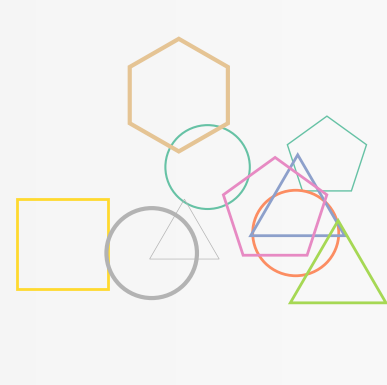[{"shape": "circle", "thickness": 1.5, "radius": 0.54, "center": [0.536, 0.566]}, {"shape": "pentagon", "thickness": 1, "radius": 0.54, "center": [0.844, 0.591]}, {"shape": "circle", "thickness": 2, "radius": 0.56, "center": [0.763, 0.395]}, {"shape": "triangle", "thickness": 2, "radius": 0.7, "center": [0.768, 0.458]}, {"shape": "pentagon", "thickness": 2, "radius": 0.7, "center": [0.71, 0.451]}, {"shape": "triangle", "thickness": 2, "radius": 0.71, "center": [0.873, 0.285]}, {"shape": "square", "thickness": 2, "radius": 0.59, "center": [0.16, 0.366]}, {"shape": "hexagon", "thickness": 3, "radius": 0.73, "center": [0.461, 0.753]}, {"shape": "triangle", "thickness": 0.5, "radius": 0.52, "center": [0.476, 0.379]}, {"shape": "circle", "thickness": 3, "radius": 0.58, "center": [0.391, 0.343]}]